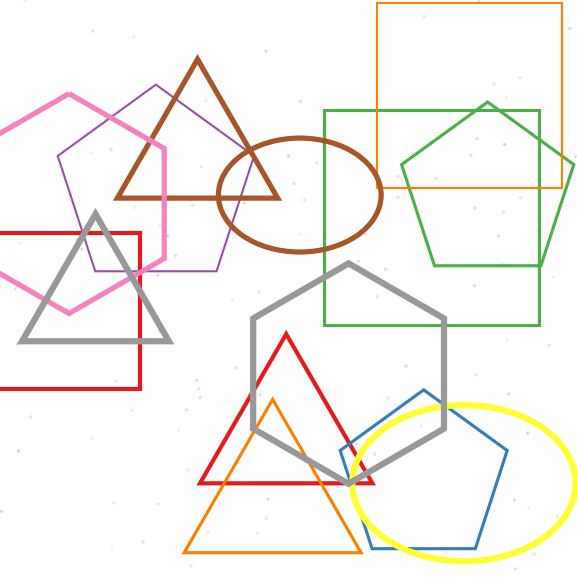[{"shape": "triangle", "thickness": 2, "radius": 0.86, "center": [0.496, 0.248]}, {"shape": "square", "thickness": 2, "radius": 0.67, "center": [0.107, 0.46]}, {"shape": "pentagon", "thickness": 1.5, "radius": 0.76, "center": [0.734, 0.172]}, {"shape": "pentagon", "thickness": 1.5, "radius": 0.78, "center": [0.844, 0.666]}, {"shape": "square", "thickness": 1.5, "radius": 0.93, "center": [0.747, 0.622]}, {"shape": "pentagon", "thickness": 1, "radius": 0.89, "center": [0.27, 0.674]}, {"shape": "square", "thickness": 1, "radius": 0.8, "center": [0.814, 0.834]}, {"shape": "triangle", "thickness": 1.5, "radius": 0.88, "center": [0.472, 0.131]}, {"shape": "oval", "thickness": 3, "radius": 0.97, "center": [0.803, 0.162]}, {"shape": "oval", "thickness": 2.5, "radius": 0.7, "center": [0.519, 0.661]}, {"shape": "triangle", "thickness": 2.5, "radius": 0.8, "center": [0.342, 0.736]}, {"shape": "hexagon", "thickness": 2.5, "radius": 0.95, "center": [0.12, 0.647]}, {"shape": "hexagon", "thickness": 3, "radius": 0.95, "center": [0.604, 0.352]}, {"shape": "triangle", "thickness": 3, "radius": 0.73, "center": [0.165, 0.482]}]